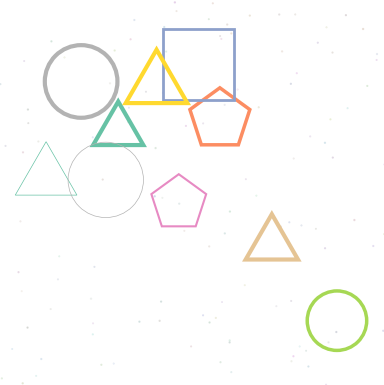[{"shape": "triangle", "thickness": 3, "radius": 0.38, "center": [0.307, 0.661]}, {"shape": "triangle", "thickness": 0.5, "radius": 0.46, "center": [0.12, 0.539]}, {"shape": "pentagon", "thickness": 2.5, "radius": 0.41, "center": [0.571, 0.69]}, {"shape": "square", "thickness": 2, "radius": 0.46, "center": [0.516, 0.832]}, {"shape": "pentagon", "thickness": 1.5, "radius": 0.37, "center": [0.464, 0.473]}, {"shape": "circle", "thickness": 2.5, "radius": 0.39, "center": [0.875, 0.167]}, {"shape": "triangle", "thickness": 3, "radius": 0.46, "center": [0.407, 0.778]}, {"shape": "triangle", "thickness": 3, "radius": 0.39, "center": [0.706, 0.365]}, {"shape": "circle", "thickness": 3, "radius": 0.47, "center": [0.211, 0.788]}, {"shape": "circle", "thickness": 0.5, "radius": 0.49, "center": [0.275, 0.533]}]